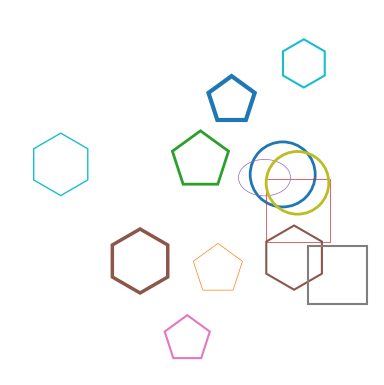[{"shape": "pentagon", "thickness": 3, "radius": 0.32, "center": [0.602, 0.739]}, {"shape": "circle", "thickness": 2, "radius": 0.42, "center": [0.734, 0.547]}, {"shape": "pentagon", "thickness": 0.5, "radius": 0.34, "center": [0.566, 0.301]}, {"shape": "pentagon", "thickness": 2, "radius": 0.38, "center": [0.521, 0.584]}, {"shape": "square", "thickness": 0.5, "radius": 0.41, "center": [0.774, 0.454]}, {"shape": "oval", "thickness": 0.5, "radius": 0.34, "center": [0.687, 0.539]}, {"shape": "hexagon", "thickness": 2.5, "radius": 0.42, "center": [0.364, 0.322]}, {"shape": "hexagon", "thickness": 1.5, "radius": 0.42, "center": [0.764, 0.331]}, {"shape": "pentagon", "thickness": 1.5, "radius": 0.31, "center": [0.486, 0.12]}, {"shape": "square", "thickness": 1.5, "radius": 0.38, "center": [0.877, 0.286]}, {"shape": "circle", "thickness": 2, "radius": 0.41, "center": [0.773, 0.525]}, {"shape": "hexagon", "thickness": 1.5, "radius": 0.31, "center": [0.789, 0.835]}, {"shape": "hexagon", "thickness": 1, "radius": 0.41, "center": [0.158, 0.573]}]